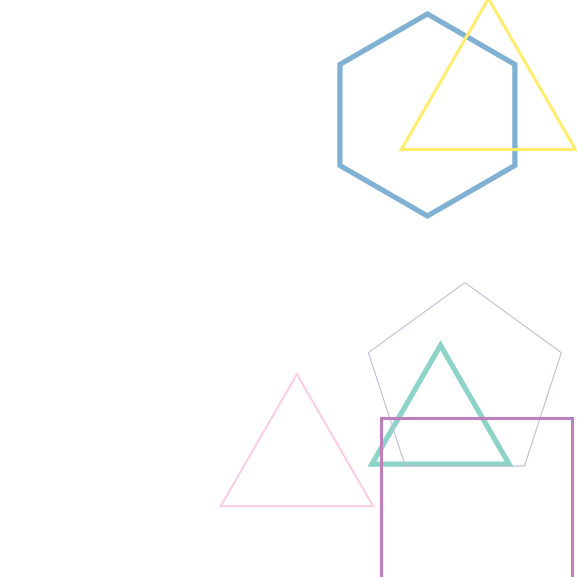[{"shape": "triangle", "thickness": 2.5, "radius": 0.69, "center": [0.763, 0.264]}, {"shape": "pentagon", "thickness": 0.5, "radius": 0.88, "center": [0.805, 0.334]}, {"shape": "hexagon", "thickness": 2.5, "radius": 0.87, "center": [0.74, 0.8]}, {"shape": "triangle", "thickness": 1, "radius": 0.76, "center": [0.514, 0.199]}, {"shape": "square", "thickness": 1.5, "radius": 0.83, "center": [0.825, 0.11]}, {"shape": "triangle", "thickness": 1.5, "radius": 0.87, "center": [0.846, 0.827]}]